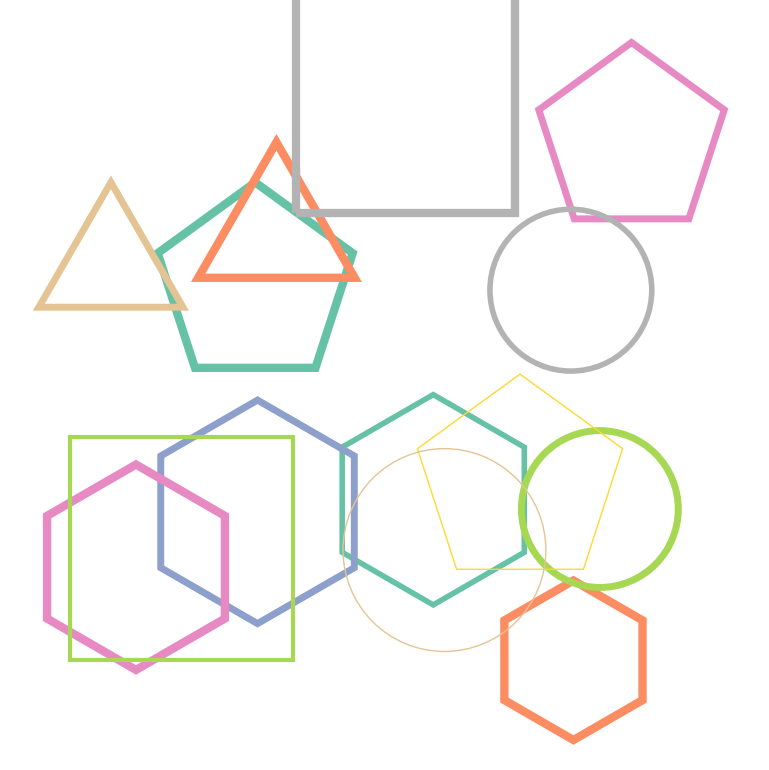[{"shape": "pentagon", "thickness": 3, "radius": 0.67, "center": [0.331, 0.63]}, {"shape": "hexagon", "thickness": 2, "radius": 0.68, "center": [0.563, 0.351]}, {"shape": "hexagon", "thickness": 3, "radius": 0.52, "center": [0.745, 0.143]}, {"shape": "triangle", "thickness": 3, "radius": 0.59, "center": [0.359, 0.698]}, {"shape": "hexagon", "thickness": 2.5, "radius": 0.73, "center": [0.334, 0.335]}, {"shape": "hexagon", "thickness": 3, "radius": 0.67, "center": [0.177, 0.263]}, {"shape": "pentagon", "thickness": 2.5, "radius": 0.63, "center": [0.82, 0.818]}, {"shape": "square", "thickness": 1.5, "radius": 0.72, "center": [0.235, 0.287]}, {"shape": "circle", "thickness": 2.5, "radius": 0.51, "center": [0.779, 0.339]}, {"shape": "pentagon", "thickness": 0.5, "radius": 0.7, "center": [0.675, 0.374]}, {"shape": "circle", "thickness": 0.5, "radius": 0.66, "center": [0.577, 0.286]}, {"shape": "triangle", "thickness": 2.5, "radius": 0.54, "center": [0.144, 0.655]}, {"shape": "square", "thickness": 3, "radius": 0.71, "center": [0.526, 0.865]}, {"shape": "circle", "thickness": 2, "radius": 0.53, "center": [0.741, 0.623]}]